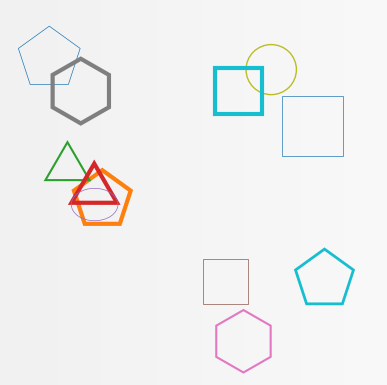[{"shape": "pentagon", "thickness": 0.5, "radius": 0.42, "center": [0.127, 0.848]}, {"shape": "square", "thickness": 0.5, "radius": 0.39, "center": [0.806, 0.672]}, {"shape": "pentagon", "thickness": 3, "radius": 0.39, "center": [0.264, 0.481]}, {"shape": "triangle", "thickness": 1.5, "radius": 0.33, "center": [0.174, 0.565]}, {"shape": "triangle", "thickness": 3, "radius": 0.34, "center": [0.243, 0.507]}, {"shape": "oval", "thickness": 0.5, "radius": 0.3, "center": [0.244, 0.469]}, {"shape": "square", "thickness": 0.5, "radius": 0.29, "center": [0.581, 0.269]}, {"shape": "hexagon", "thickness": 1.5, "radius": 0.41, "center": [0.628, 0.114]}, {"shape": "hexagon", "thickness": 3, "radius": 0.42, "center": [0.209, 0.763]}, {"shape": "circle", "thickness": 1, "radius": 0.32, "center": [0.7, 0.819]}, {"shape": "pentagon", "thickness": 2, "radius": 0.39, "center": [0.837, 0.274]}, {"shape": "square", "thickness": 3, "radius": 0.3, "center": [0.616, 0.764]}]